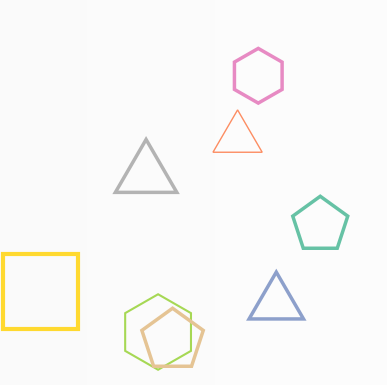[{"shape": "pentagon", "thickness": 2.5, "radius": 0.37, "center": [0.826, 0.416]}, {"shape": "triangle", "thickness": 1, "radius": 0.37, "center": [0.613, 0.641]}, {"shape": "triangle", "thickness": 2.5, "radius": 0.41, "center": [0.713, 0.212]}, {"shape": "hexagon", "thickness": 2.5, "radius": 0.36, "center": [0.666, 0.803]}, {"shape": "hexagon", "thickness": 1.5, "radius": 0.49, "center": [0.408, 0.138]}, {"shape": "square", "thickness": 3, "radius": 0.48, "center": [0.103, 0.243]}, {"shape": "pentagon", "thickness": 2.5, "radius": 0.42, "center": [0.445, 0.116]}, {"shape": "triangle", "thickness": 2.5, "radius": 0.46, "center": [0.377, 0.546]}]